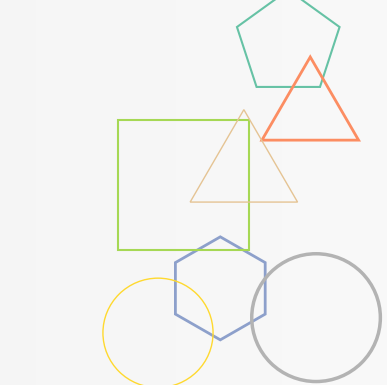[{"shape": "pentagon", "thickness": 1.5, "radius": 0.7, "center": [0.744, 0.887]}, {"shape": "triangle", "thickness": 2, "radius": 0.72, "center": [0.801, 0.708]}, {"shape": "hexagon", "thickness": 2, "radius": 0.67, "center": [0.568, 0.251]}, {"shape": "square", "thickness": 1.5, "radius": 0.85, "center": [0.473, 0.519]}, {"shape": "circle", "thickness": 1, "radius": 0.71, "center": [0.408, 0.135]}, {"shape": "triangle", "thickness": 1, "radius": 0.8, "center": [0.629, 0.555]}, {"shape": "circle", "thickness": 2.5, "radius": 0.83, "center": [0.816, 0.175]}]